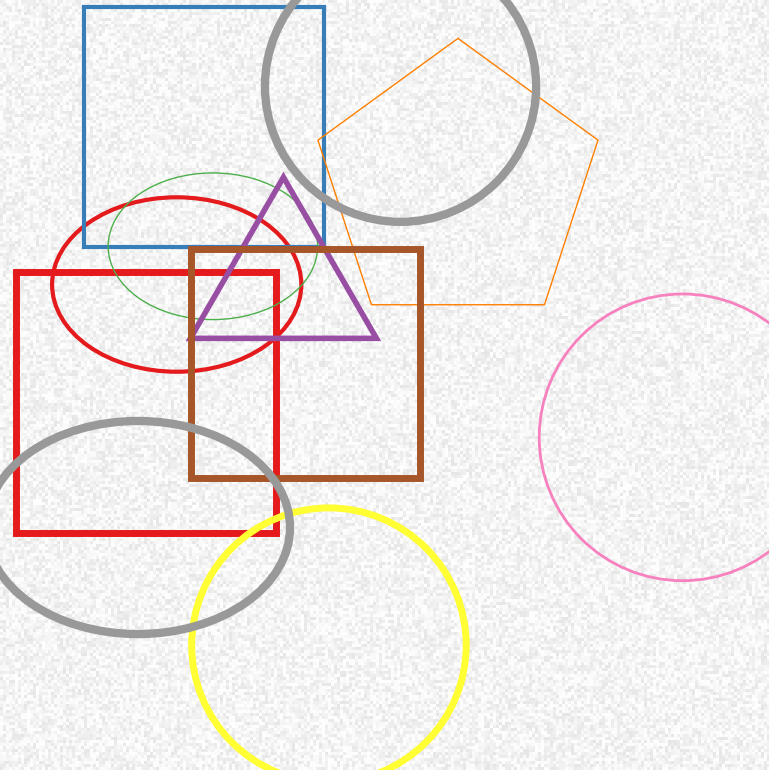[{"shape": "oval", "thickness": 1.5, "radius": 0.81, "center": [0.229, 0.631]}, {"shape": "square", "thickness": 2.5, "radius": 0.85, "center": [0.19, 0.477]}, {"shape": "square", "thickness": 1.5, "radius": 0.78, "center": [0.265, 0.835]}, {"shape": "oval", "thickness": 0.5, "radius": 0.68, "center": [0.276, 0.68]}, {"shape": "triangle", "thickness": 2, "radius": 0.7, "center": [0.368, 0.63]}, {"shape": "pentagon", "thickness": 0.5, "radius": 0.96, "center": [0.595, 0.759]}, {"shape": "circle", "thickness": 2.5, "radius": 0.89, "center": [0.427, 0.162]}, {"shape": "square", "thickness": 2.5, "radius": 0.74, "center": [0.397, 0.528]}, {"shape": "circle", "thickness": 1, "radius": 0.93, "center": [0.886, 0.432]}, {"shape": "circle", "thickness": 3, "radius": 0.88, "center": [0.52, 0.888]}, {"shape": "oval", "thickness": 3, "radius": 0.99, "center": [0.179, 0.315]}]